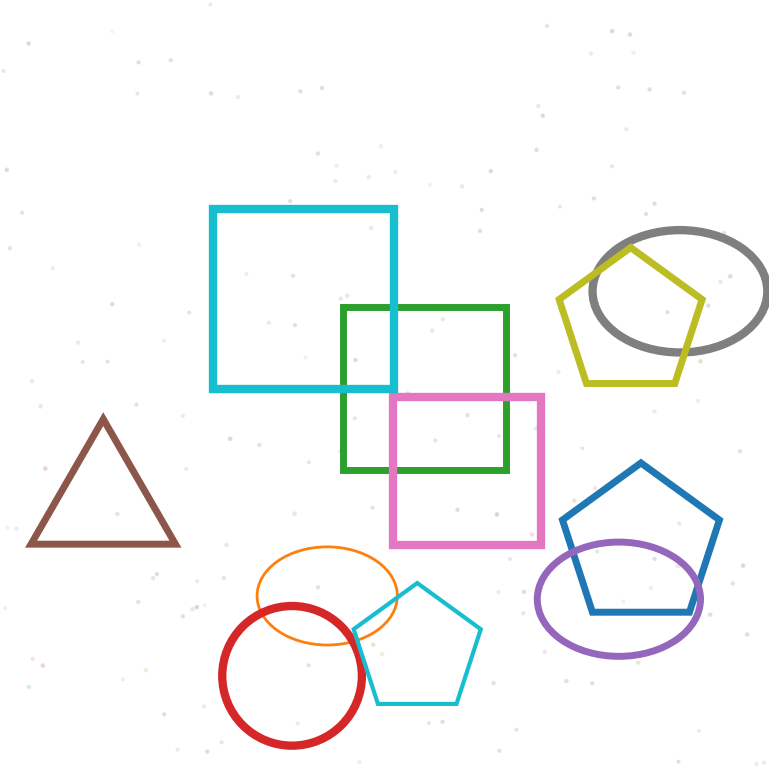[{"shape": "pentagon", "thickness": 2.5, "radius": 0.54, "center": [0.832, 0.292]}, {"shape": "oval", "thickness": 1, "radius": 0.46, "center": [0.425, 0.226]}, {"shape": "square", "thickness": 2.5, "radius": 0.53, "center": [0.551, 0.496]}, {"shape": "circle", "thickness": 3, "radius": 0.45, "center": [0.379, 0.122]}, {"shape": "oval", "thickness": 2.5, "radius": 0.53, "center": [0.804, 0.222]}, {"shape": "triangle", "thickness": 2.5, "radius": 0.54, "center": [0.134, 0.347]}, {"shape": "square", "thickness": 3, "radius": 0.48, "center": [0.606, 0.388]}, {"shape": "oval", "thickness": 3, "radius": 0.57, "center": [0.883, 0.622]}, {"shape": "pentagon", "thickness": 2.5, "radius": 0.49, "center": [0.819, 0.581]}, {"shape": "square", "thickness": 3, "radius": 0.59, "center": [0.394, 0.612]}, {"shape": "pentagon", "thickness": 1.5, "radius": 0.43, "center": [0.542, 0.156]}]